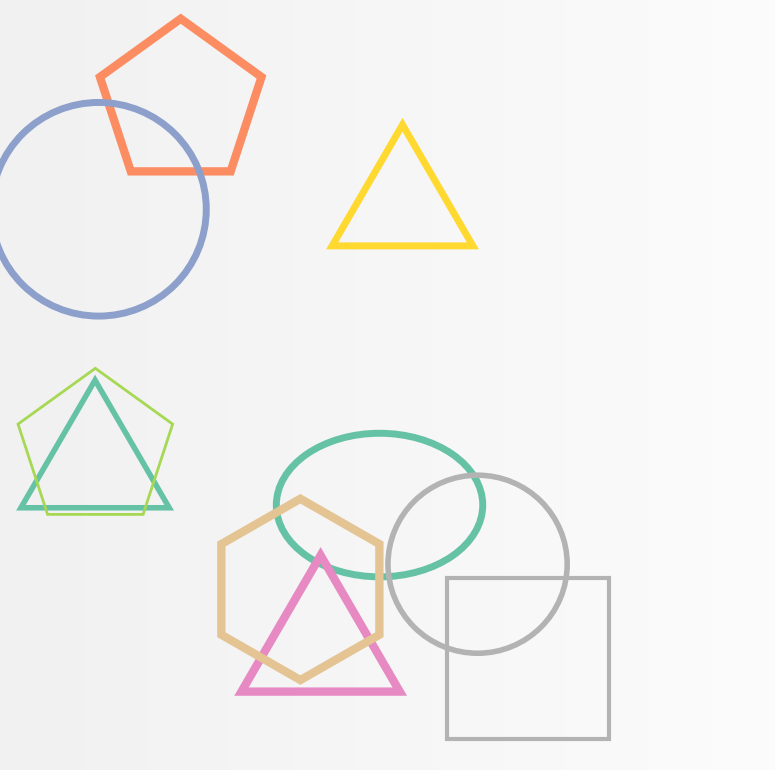[{"shape": "triangle", "thickness": 2, "radius": 0.55, "center": [0.123, 0.396]}, {"shape": "oval", "thickness": 2.5, "radius": 0.67, "center": [0.49, 0.344]}, {"shape": "pentagon", "thickness": 3, "radius": 0.55, "center": [0.233, 0.866]}, {"shape": "circle", "thickness": 2.5, "radius": 0.69, "center": [0.127, 0.728]}, {"shape": "triangle", "thickness": 3, "radius": 0.59, "center": [0.414, 0.161]}, {"shape": "pentagon", "thickness": 1, "radius": 0.52, "center": [0.123, 0.417]}, {"shape": "triangle", "thickness": 2.5, "radius": 0.52, "center": [0.519, 0.733]}, {"shape": "hexagon", "thickness": 3, "radius": 0.59, "center": [0.388, 0.235]}, {"shape": "square", "thickness": 1.5, "radius": 0.52, "center": [0.682, 0.145]}, {"shape": "circle", "thickness": 2, "radius": 0.58, "center": [0.616, 0.267]}]